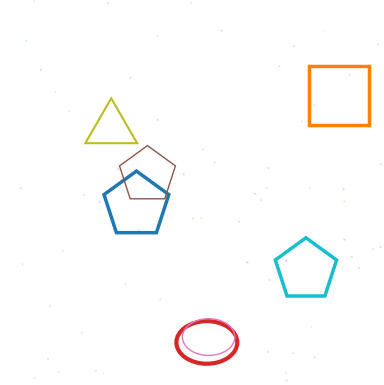[{"shape": "pentagon", "thickness": 2.5, "radius": 0.44, "center": [0.354, 0.467]}, {"shape": "square", "thickness": 2.5, "radius": 0.39, "center": [0.88, 0.752]}, {"shape": "oval", "thickness": 3, "radius": 0.4, "center": [0.537, 0.111]}, {"shape": "pentagon", "thickness": 1, "radius": 0.38, "center": [0.383, 0.545]}, {"shape": "oval", "thickness": 1, "radius": 0.34, "center": [0.542, 0.124]}, {"shape": "triangle", "thickness": 1.5, "radius": 0.39, "center": [0.289, 0.667]}, {"shape": "pentagon", "thickness": 2.5, "radius": 0.42, "center": [0.795, 0.299]}]